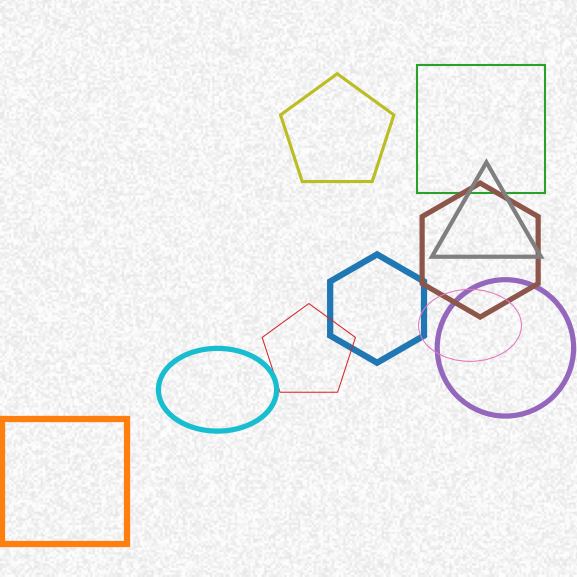[{"shape": "hexagon", "thickness": 3, "radius": 0.47, "center": [0.653, 0.465]}, {"shape": "square", "thickness": 3, "radius": 0.54, "center": [0.111, 0.165]}, {"shape": "square", "thickness": 1, "radius": 0.55, "center": [0.833, 0.775]}, {"shape": "pentagon", "thickness": 0.5, "radius": 0.42, "center": [0.535, 0.389]}, {"shape": "circle", "thickness": 2.5, "radius": 0.59, "center": [0.875, 0.397]}, {"shape": "hexagon", "thickness": 2.5, "radius": 0.58, "center": [0.831, 0.566]}, {"shape": "oval", "thickness": 0.5, "radius": 0.45, "center": [0.814, 0.436]}, {"shape": "triangle", "thickness": 2, "radius": 0.54, "center": [0.842, 0.609]}, {"shape": "pentagon", "thickness": 1.5, "radius": 0.52, "center": [0.584, 0.768]}, {"shape": "oval", "thickness": 2.5, "radius": 0.51, "center": [0.377, 0.324]}]